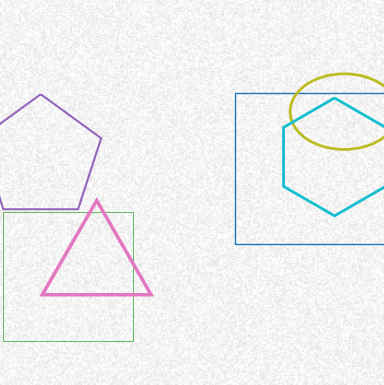[{"shape": "square", "thickness": 1, "radius": 0.98, "center": [0.806, 0.562]}, {"shape": "square", "thickness": 0.5, "radius": 0.84, "center": [0.177, 0.282]}, {"shape": "pentagon", "thickness": 1.5, "radius": 0.83, "center": [0.106, 0.59]}, {"shape": "triangle", "thickness": 2.5, "radius": 0.82, "center": [0.251, 0.316]}, {"shape": "oval", "thickness": 2, "radius": 0.7, "center": [0.894, 0.71]}, {"shape": "hexagon", "thickness": 2, "radius": 0.77, "center": [0.869, 0.592]}]